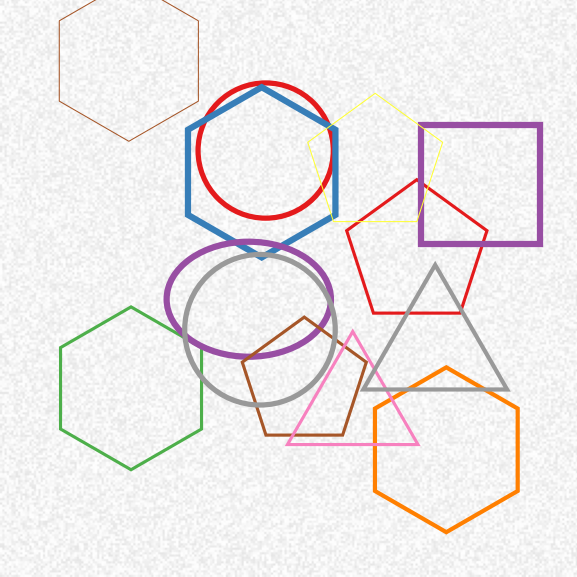[{"shape": "pentagon", "thickness": 1.5, "radius": 0.64, "center": [0.722, 0.56]}, {"shape": "circle", "thickness": 2.5, "radius": 0.59, "center": [0.46, 0.738]}, {"shape": "hexagon", "thickness": 3, "radius": 0.74, "center": [0.453, 0.701]}, {"shape": "hexagon", "thickness": 1.5, "radius": 0.7, "center": [0.227, 0.327]}, {"shape": "oval", "thickness": 3, "radius": 0.71, "center": [0.431, 0.481]}, {"shape": "square", "thickness": 3, "radius": 0.52, "center": [0.832, 0.68]}, {"shape": "hexagon", "thickness": 2, "radius": 0.71, "center": [0.773, 0.22]}, {"shape": "pentagon", "thickness": 0.5, "radius": 0.61, "center": [0.65, 0.715]}, {"shape": "hexagon", "thickness": 0.5, "radius": 0.7, "center": [0.223, 0.894]}, {"shape": "pentagon", "thickness": 1.5, "radius": 0.56, "center": [0.527, 0.337]}, {"shape": "triangle", "thickness": 1.5, "radius": 0.65, "center": [0.611, 0.295]}, {"shape": "triangle", "thickness": 2, "radius": 0.72, "center": [0.754, 0.397]}, {"shape": "circle", "thickness": 2.5, "radius": 0.65, "center": [0.45, 0.428]}]